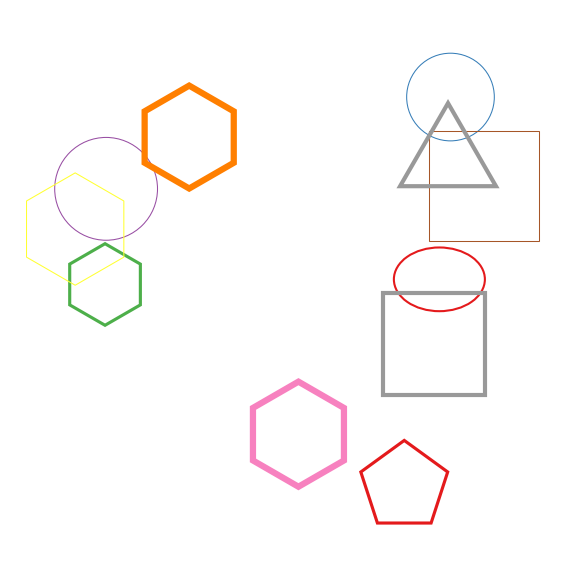[{"shape": "oval", "thickness": 1, "radius": 0.39, "center": [0.761, 0.515]}, {"shape": "pentagon", "thickness": 1.5, "radius": 0.4, "center": [0.7, 0.157]}, {"shape": "circle", "thickness": 0.5, "radius": 0.38, "center": [0.78, 0.831]}, {"shape": "hexagon", "thickness": 1.5, "radius": 0.35, "center": [0.182, 0.507]}, {"shape": "circle", "thickness": 0.5, "radius": 0.45, "center": [0.184, 0.672]}, {"shape": "hexagon", "thickness": 3, "radius": 0.45, "center": [0.328, 0.762]}, {"shape": "hexagon", "thickness": 0.5, "radius": 0.49, "center": [0.13, 0.602]}, {"shape": "square", "thickness": 0.5, "radius": 0.48, "center": [0.838, 0.677]}, {"shape": "hexagon", "thickness": 3, "radius": 0.45, "center": [0.517, 0.247]}, {"shape": "triangle", "thickness": 2, "radius": 0.48, "center": [0.776, 0.725]}, {"shape": "square", "thickness": 2, "radius": 0.44, "center": [0.751, 0.404]}]